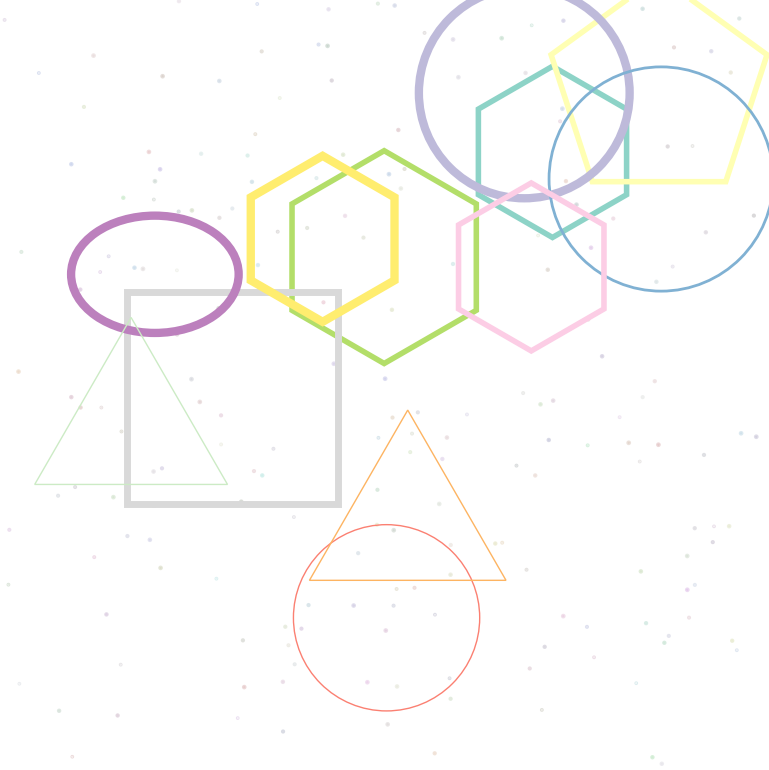[{"shape": "hexagon", "thickness": 2, "radius": 0.56, "center": [0.718, 0.803]}, {"shape": "pentagon", "thickness": 2, "radius": 0.74, "center": [0.856, 0.883]}, {"shape": "circle", "thickness": 3, "radius": 0.68, "center": [0.681, 0.879]}, {"shape": "circle", "thickness": 0.5, "radius": 0.6, "center": [0.502, 0.198]}, {"shape": "circle", "thickness": 1, "radius": 0.73, "center": [0.859, 0.768]}, {"shape": "triangle", "thickness": 0.5, "radius": 0.74, "center": [0.53, 0.32]}, {"shape": "hexagon", "thickness": 2, "radius": 0.69, "center": [0.499, 0.666]}, {"shape": "hexagon", "thickness": 2, "radius": 0.55, "center": [0.69, 0.653]}, {"shape": "square", "thickness": 2.5, "radius": 0.69, "center": [0.302, 0.483]}, {"shape": "oval", "thickness": 3, "radius": 0.54, "center": [0.201, 0.644]}, {"shape": "triangle", "thickness": 0.5, "radius": 0.72, "center": [0.17, 0.443]}, {"shape": "hexagon", "thickness": 3, "radius": 0.54, "center": [0.419, 0.69]}]